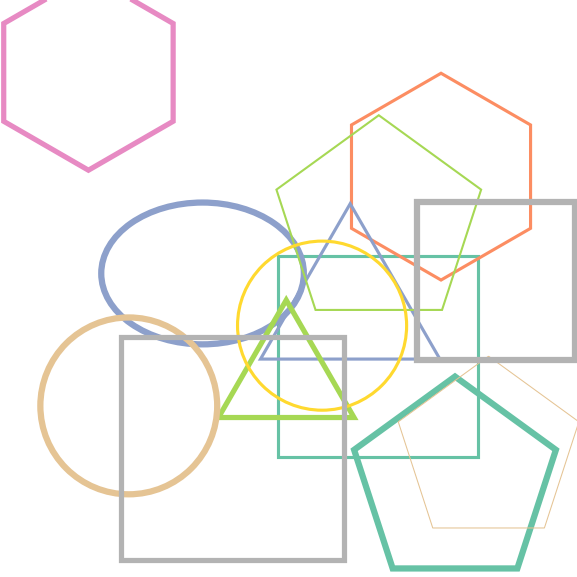[{"shape": "square", "thickness": 1.5, "radius": 0.87, "center": [0.655, 0.382]}, {"shape": "pentagon", "thickness": 3, "radius": 0.92, "center": [0.788, 0.163]}, {"shape": "hexagon", "thickness": 1.5, "radius": 0.9, "center": [0.764, 0.693]}, {"shape": "triangle", "thickness": 1.5, "radius": 0.9, "center": [0.606, 0.467]}, {"shape": "oval", "thickness": 3, "radius": 0.88, "center": [0.351, 0.526]}, {"shape": "hexagon", "thickness": 2.5, "radius": 0.85, "center": [0.153, 0.874]}, {"shape": "triangle", "thickness": 2.5, "radius": 0.68, "center": [0.496, 0.344]}, {"shape": "pentagon", "thickness": 1, "radius": 0.93, "center": [0.656, 0.613]}, {"shape": "circle", "thickness": 1.5, "radius": 0.73, "center": [0.558, 0.435]}, {"shape": "pentagon", "thickness": 0.5, "radius": 0.82, "center": [0.846, 0.218]}, {"shape": "circle", "thickness": 3, "radius": 0.77, "center": [0.223, 0.296]}, {"shape": "square", "thickness": 2.5, "radius": 0.97, "center": [0.403, 0.223]}, {"shape": "square", "thickness": 3, "radius": 0.68, "center": [0.858, 0.512]}]